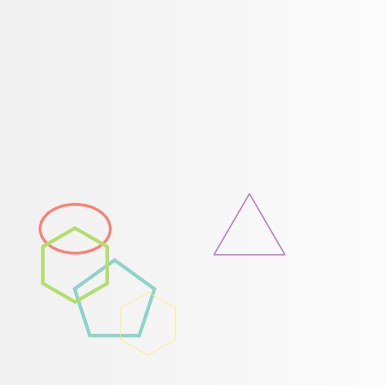[{"shape": "pentagon", "thickness": 2.5, "radius": 0.54, "center": [0.296, 0.216]}, {"shape": "oval", "thickness": 2, "radius": 0.45, "center": [0.194, 0.406]}, {"shape": "hexagon", "thickness": 2.5, "radius": 0.48, "center": [0.194, 0.312]}, {"shape": "triangle", "thickness": 1, "radius": 0.53, "center": [0.644, 0.391]}, {"shape": "hexagon", "thickness": 0.5, "radius": 0.41, "center": [0.382, 0.159]}]